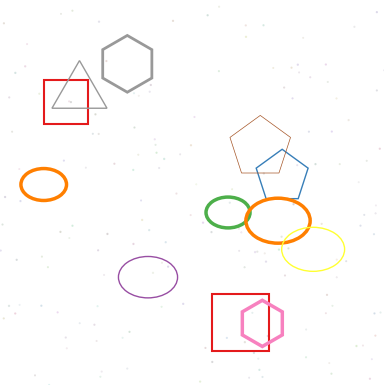[{"shape": "square", "thickness": 1.5, "radius": 0.37, "center": [0.625, 0.162]}, {"shape": "square", "thickness": 1.5, "radius": 0.29, "center": [0.172, 0.735]}, {"shape": "pentagon", "thickness": 1, "radius": 0.35, "center": [0.733, 0.541]}, {"shape": "oval", "thickness": 2.5, "radius": 0.29, "center": [0.592, 0.448]}, {"shape": "oval", "thickness": 1, "radius": 0.38, "center": [0.384, 0.28]}, {"shape": "oval", "thickness": 2.5, "radius": 0.3, "center": [0.114, 0.521]}, {"shape": "oval", "thickness": 2.5, "radius": 0.42, "center": [0.722, 0.427]}, {"shape": "oval", "thickness": 1, "radius": 0.41, "center": [0.813, 0.352]}, {"shape": "pentagon", "thickness": 0.5, "radius": 0.41, "center": [0.676, 0.618]}, {"shape": "hexagon", "thickness": 2.5, "radius": 0.3, "center": [0.681, 0.16]}, {"shape": "hexagon", "thickness": 2, "radius": 0.37, "center": [0.331, 0.834]}, {"shape": "triangle", "thickness": 1, "radius": 0.41, "center": [0.206, 0.76]}]